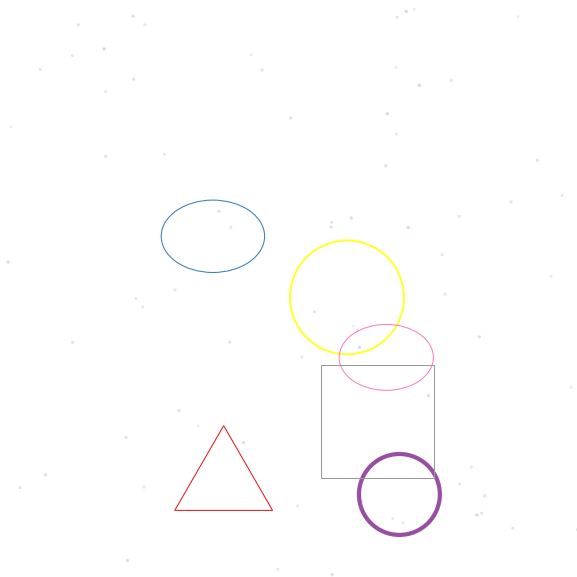[{"shape": "triangle", "thickness": 0.5, "radius": 0.49, "center": [0.387, 0.164]}, {"shape": "oval", "thickness": 0.5, "radius": 0.45, "center": [0.369, 0.59]}, {"shape": "circle", "thickness": 2, "radius": 0.35, "center": [0.692, 0.143]}, {"shape": "circle", "thickness": 1, "radius": 0.49, "center": [0.601, 0.484]}, {"shape": "oval", "thickness": 0.5, "radius": 0.41, "center": [0.669, 0.38]}, {"shape": "square", "thickness": 0.5, "radius": 0.49, "center": [0.654, 0.27]}]